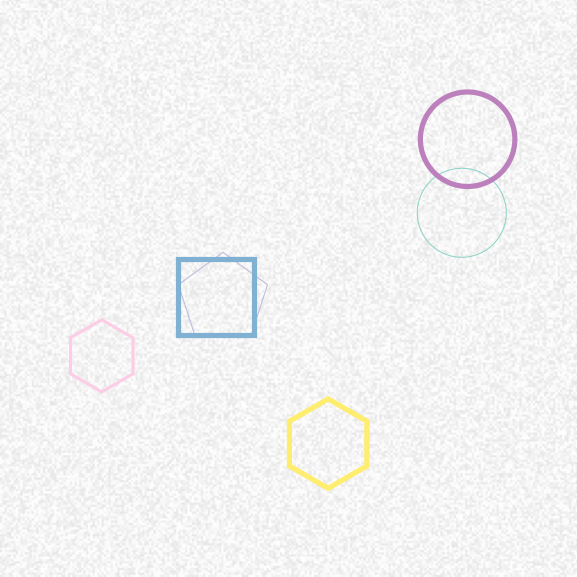[{"shape": "circle", "thickness": 0.5, "radius": 0.39, "center": [0.8, 0.631]}, {"shape": "pentagon", "thickness": 0.5, "radius": 0.41, "center": [0.386, 0.481]}, {"shape": "square", "thickness": 2.5, "radius": 0.33, "center": [0.373, 0.484]}, {"shape": "hexagon", "thickness": 1.5, "radius": 0.31, "center": [0.176, 0.383]}, {"shape": "circle", "thickness": 2.5, "radius": 0.41, "center": [0.81, 0.758]}, {"shape": "hexagon", "thickness": 2.5, "radius": 0.39, "center": [0.568, 0.231]}]